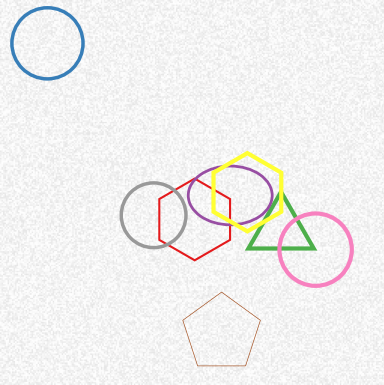[{"shape": "hexagon", "thickness": 1.5, "radius": 0.53, "center": [0.506, 0.43]}, {"shape": "circle", "thickness": 2.5, "radius": 0.46, "center": [0.123, 0.887]}, {"shape": "triangle", "thickness": 3, "radius": 0.49, "center": [0.73, 0.404]}, {"shape": "oval", "thickness": 2, "radius": 0.55, "center": [0.598, 0.492]}, {"shape": "hexagon", "thickness": 3, "radius": 0.51, "center": [0.643, 0.501]}, {"shape": "pentagon", "thickness": 0.5, "radius": 0.53, "center": [0.576, 0.135]}, {"shape": "circle", "thickness": 3, "radius": 0.47, "center": [0.82, 0.352]}, {"shape": "circle", "thickness": 2.5, "radius": 0.42, "center": [0.399, 0.441]}]